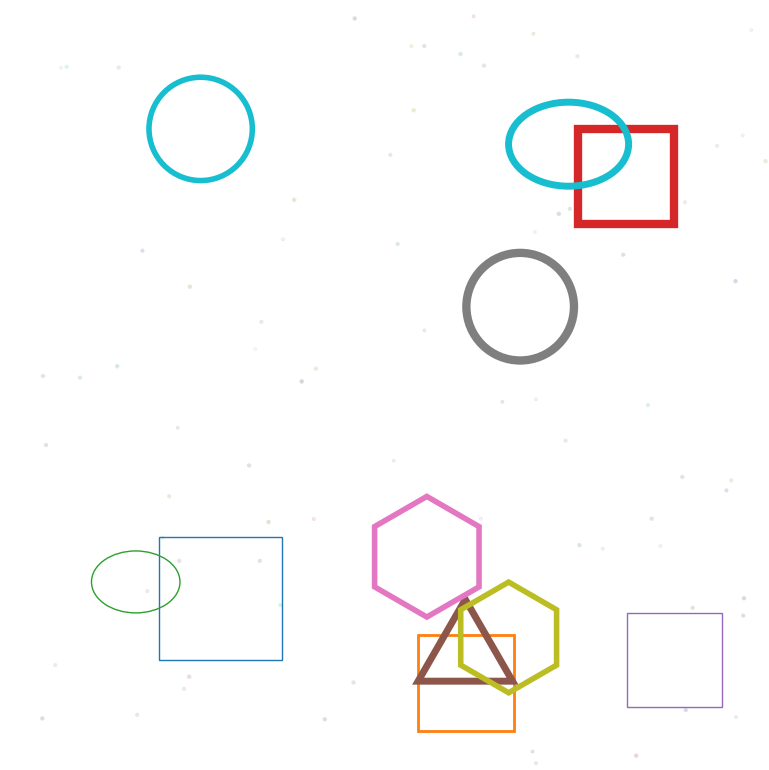[{"shape": "square", "thickness": 0.5, "radius": 0.4, "center": [0.286, 0.223]}, {"shape": "square", "thickness": 1, "radius": 0.31, "center": [0.605, 0.113]}, {"shape": "oval", "thickness": 0.5, "radius": 0.29, "center": [0.176, 0.244]}, {"shape": "square", "thickness": 3, "radius": 0.31, "center": [0.813, 0.771]}, {"shape": "square", "thickness": 0.5, "radius": 0.31, "center": [0.876, 0.143]}, {"shape": "triangle", "thickness": 2.5, "radius": 0.35, "center": [0.604, 0.151]}, {"shape": "hexagon", "thickness": 2, "radius": 0.39, "center": [0.554, 0.277]}, {"shape": "circle", "thickness": 3, "radius": 0.35, "center": [0.676, 0.602]}, {"shape": "hexagon", "thickness": 2, "radius": 0.36, "center": [0.661, 0.172]}, {"shape": "oval", "thickness": 2.5, "radius": 0.39, "center": [0.738, 0.813]}, {"shape": "circle", "thickness": 2, "radius": 0.34, "center": [0.261, 0.833]}]